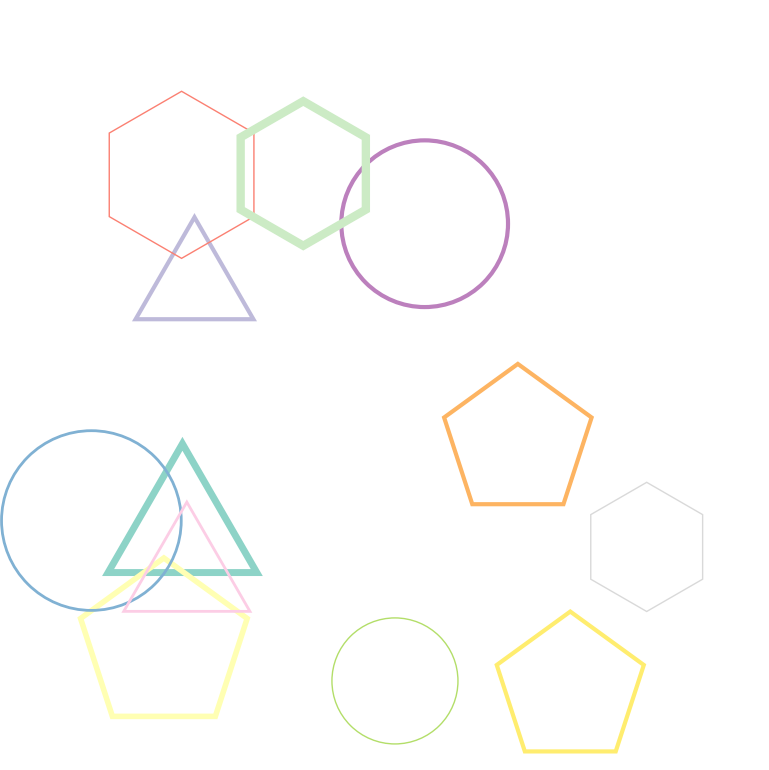[{"shape": "triangle", "thickness": 2.5, "radius": 0.56, "center": [0.237, 0.312]}, {"shape": "pentagon", "thickness": 2, "radius": 0.57, "center": [0.213, 0.162]}, {"shape": "triangle", "thickness": 1.5, "radius": 0.44, "center": [0.253, 0.63]}, {"shape": "hexagon", "thickness": 0.5, "radius": 0.54, "center": [0.236, 0.773]}, {"shape": "circle", "thickness": 1, "radius": 0.58, "center": [0.119, 0.324]}, {"shape": "pentagon", "thickness": 1.5, "radius": 0.5, "center": [0.673, 0.427]}, {"shape": "circle", "thickness": 0.5, "radius": 0.41, "center": [0.513, 0.116]}, {"shape": "triangle", "thickness": 1, "radius": 0.47, "center": [0.243, 0.253]}, {"shape": "hexagon", "thickness": 0.5, "radius": 0.42, "center": [0.84, 0.29]}, {"shape": "circle", "thickness": 1.5, "radius": 0.54, "center": [0.552, 0.709]}, {"shape": "hexagon", "thickness": 3, "radius": 0.47, "center": [0.394, 0.775]}, {"shape": "pentagon", "thickness": 1.5, "radius": 0.5, "center": [0.741, 0.105]}]